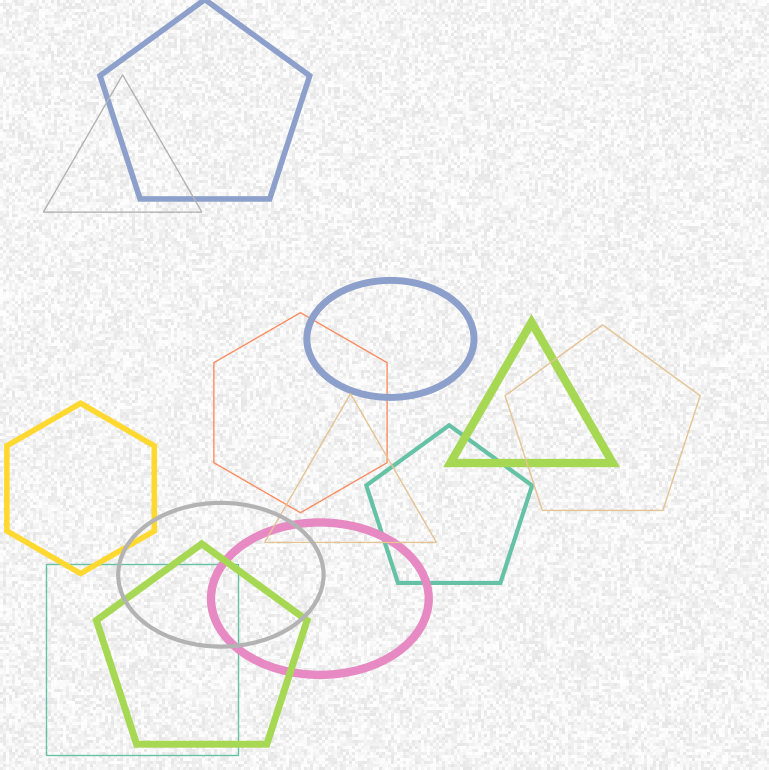[{"shape": "square", "thickness": 0.5, "radius": 0.62, "center": [0.184, 0.144]}, {"shape": "pentagon", "thickness": 1.5, "radius": 0.57, "center": [0.583, 0.335]}, {"shape": "hexagon", "thickness": 0.5, "radius": 0.65, "center": [0.39, 0.464]}, {"shape": "pentagon", "thickness": 2, "radius": 0.72, "center": [0.266, 0.857]}, {"shape": "oval", "thickness": 2.5, "radius": 0.54, "center": [0.507, 0.56]}, {"shape": "oval", "thickness": 3, "radius": 0.71, "center": [0.415, 0.223]}, {"shape": "pentagon", "thickness": 2.5, "radius": 0.72, "center": [0.262, 0.15]}, {"shape": "triangle", "thickness": 3, "radius": 0.61, "center": [0.69, 0.46]}, {"shape": "hexagon", "thickness": 2, "radius": 0.55, "center": [0.105, 0.366]}, {"shape": "triangle", "thickness": 0.5, "radius": 0.64, "center": [0.455, 0.36]}, {"shape": "pentagon", "thickness": 0.5, "radius": 0.67, "center": [0.783, 0.445]}, {"shape": "triangle", "thickness": 0.5, "radius": 0.59, "center": [0.159, 0.784]}, {"shape": "oval", "thickness": 1.5, "radius": 0.67, "center": [0.287, 0.254]}]